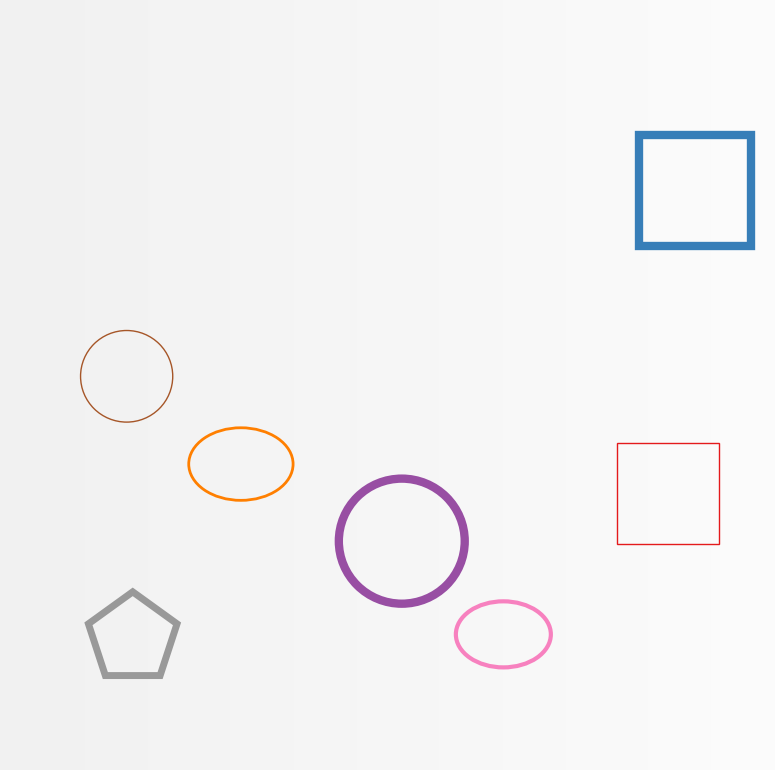[{"shape": "square", "thickness": 0.5, "radius": 0.33, "center": [0.862, 0.359]}, {"shape": "square", "thickness": 3, "radius": 0.36, "center": [0.896, 0.753]}, {"shape": "circle", "thickness": 3, "radius": 0.41, "center": [0.518, 0.297]}, {"shape": "oval", "thickness": 1, "radius": 0.34, "center": [0.311, 0.397]}, {"shape": "circle", "thickness": 0.5, "radius": 0.3, "center": [0.163, 0.511]}, {"shape": "oval", "thickness": 1.5, "radius": 0.31, "center": [0.649, 0.176]}, {"shape": "pentagon", "thickness": 2.5, "radius": 0.3, "center": [0.171, 0.171]}]